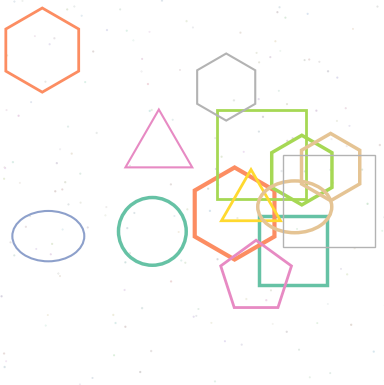[{"shape": "circle", "thickness": 2.5, "radius": 0.44, "center": [0.396, 0.399]}, {"shape": "square", "thickness": 2.5, "radius": 0.45, "center": [0.761, 0.35]}, {"shape": "hexagon", "thickness": 3, "radius": 0.6, "center": [0.609, 0.445]}, {"shape": "hexagon", "thickness": 2, "radius": 0.55, "center": [0.11, 0.87]}, {"shape": "oval", "thickness": 1.5, "radius": 0.47, "center": [0.125, 0.387]}, {"shape": "triangle", "thickness": 1.5, "radius": 0.5, "center": [0.413, 0.615]}, {"shape": "pentagon", "thickness": 2, "radius": 0.48, "center": [0.665, 0.279]}, {"shape": "square", "thickness": 2, "radius": 0.58, "center": [0.68, 0.6]}, {"shape": "hexagon", "thickness": 2.5, "radius": 0.45, "center": [0.784, 0.558]}, {"shape": "triangle", "thickness": 2, "radius": 0.44, "center": [0.652, 0.471]}, {"shape": "hexagon", "thickness": 2.5, "radius": 0.44, "center": [0.859, 0.566]}, {"shape": "oval", "thickness": 2.5, "radius": 0.48, "center": [0.766, 0.463]}, {"shape": "square", "thickness": 1, "radius": 0.6, "center": [0.854, 0.479]}, {"shape": "hexagon", "thickness": 1.5, "radius": 0.44, "center": [0.588, 0.774]}]